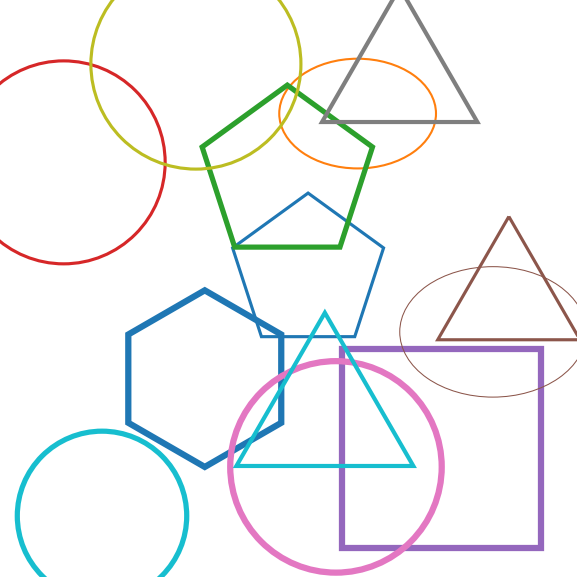[{"shape": "pentagon", "thickness": 1.5, "radius": 0.69, "center": [0.533, 0.527]}, {"shape": "hexagon", "thickness": 3, "radius": 0.76, "center": [0.355, 0.343]}, {"shape": "oval", "thickness": 1, "radius": 0.68, "center": [0.619, 0.802]}, {"shape": "pentagon", "thickness": 2.5, "radius": 0.78, "center": [0.498, 0.697]}, {"shape": "circle", "thickness": 1.5, "radius": 0.88, "center": [0.11, 0.718]}, {"shape": "square", "thickness": 3, "radius": 0.86, "center": [0.764, 0.223]}, {"shape": "oval", "thickness": 0.5, "radius": 0.81, "center": [0.854, 0.424]}, {"shape": "triangle", "thickness": 1.5, "radius": 0.71, "center": [0.881, 0.482]}, {"shape": "circle", "thickness": 3, "radius": 0.92, "center": [0.582, 0.191]}, {"shape": "triangle", "thickness": 2, "radius": 0.78, "center": [0.692, 0.865]}, {"shape": "circle", "thickness": 1.5, "radius": 0.91, "center": [0.339, 0.888]}, {"shape": "circle", "thickness": 2.5, "radius": 0.73, "center": [0.177, 0.106]}, {"shape": "triangle", "thickness": 2, "radius": 0.88, "center": [0.563, 0.281]}]